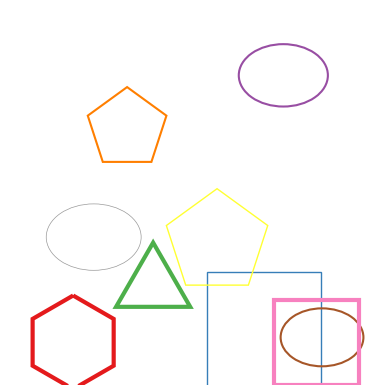[{"shape": "hexagon", "thickness": 3, "radius": 0.61, "center": [0.19, 0.111]}, {"shape": "square", "thickness": 1, "radius": 0.74, "center": [0.686, 0.145]}, {"shape": "triangle", "thickness": 3, "radius": 0.56, "center": [0.398, 0.259]}, {"shape": "oval", "thickness": 1.5, "radius": 0.58, "center": [0.736, 0.804]}, {"shape": "pentagon", "thickness": 1.5, "radius": 0.54, "center": [0.33, 0.666]}, {"shape": "pentagon", "thickness": 1, "radius": 0.69, "center": [0.564, 0.371]}, {"shape": "oval", "thickness": 1.5, "radius": 0.54, "center": [0.836, 0.124]}, {"shape": "square", "thickness": 3, "radius": 0.55, "center": [0.822, 0.11]}, {"shape": "oval", "thickness": 0.5, "radius": 0.62, "center": [0.243, 0.384]}]